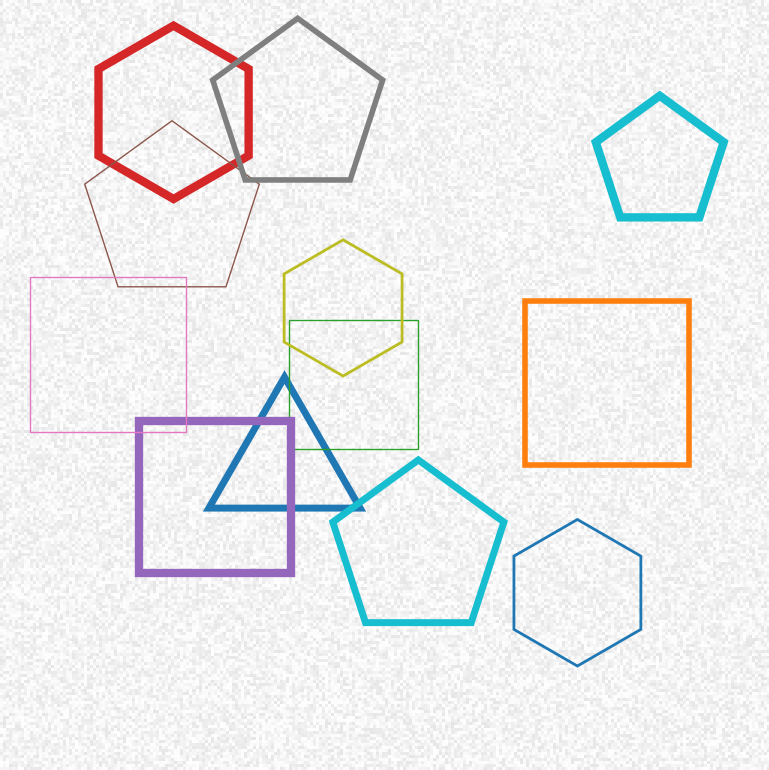[{"shape": "hexagon", "thickness": 1, "radius": 0.48, "center": [0.75, 0.23]}, {"shape": "triangle", "thickness": 2.5, "radius": 0.57, "center": [0.369, 0.397]}, {"shape": "square", "thickness": 2, "radius": 0.53, "center": [0.788, 0.502]}, {"shape": "square", "thickness": 0.5, "radius": 0.42, "center": [0.459, 0.501]}, {"shape": "hexagon", "thickness": 3, "radius": 0.56, "center": [0.225, 0.854]}, {"shape": "square", "thickness": 3, "radius": 0.49, "center": [0.28, 0.355]}, {"shape": "pentagon", "thickness": 0.5, "radius": 0.6, "center": [0.223, 0.724]}, {"shape": "square", "thickness": 0.5, "radius": 0.5, "center": [0.14, 0.539]}, {"shape": "pentagon", "thickness": 2, "radius": 0.58, "center": [0.387, 0.86]}, {"shape": "hexagon", "thickness": 1, "radius": 0.44, "center": [0.446, 0.6]}, {"shape": "pentagon", "thickness": 3, "radius": 0.44, "center": [0.857, 0.788]}, {"shape": "pentagon", "thickness": 2.5, "radius": 0.58, "center": [0.543, 0.286]}]